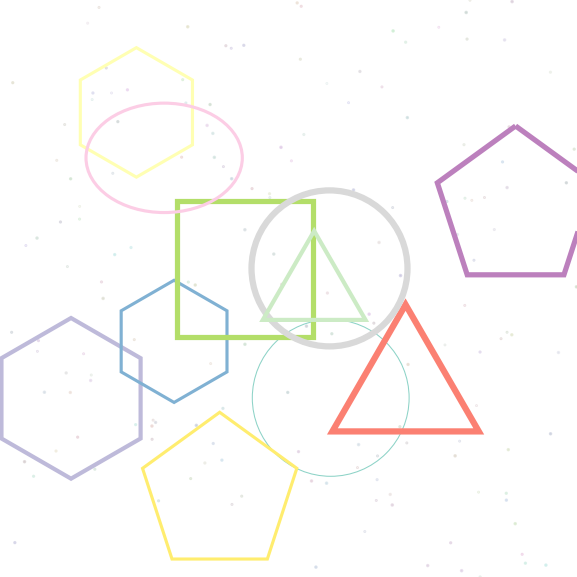[{"shape": "circle", "thickness": 0.5, "radius": 0.68, "center": [0.573, 0.31]}, {"shape": "hexagon", "thickness": 1.5, "radius": 0.56, "center": [0.236, 0.804]}, {"shape": "hexagon", "thickness": 2, "radius": 0.7, "center": [0.123, 0.309]}, {"shape": "triangle", "thickness": 3, "radius": 0.73, "center": [0.702, 0.325]}, {"shape": "hexagon", "thickness": 1.5, "radius": 0.53, "center": [0.301, 0.408]}, {"shape": "square", "thickness": 2.5, "radius": 0.59, "center": [0.425, 0.534]}, {"shape": "oval", "thickness": 1.5, "radius": 0.68, "center": [0.284, 0.726]}, {"shape": "circle", "thickness": 3, "radius": 0.68, "center": [0.571, 0.534]}, {"shape": "pentagon", "thickness": 2.5, "radius": 0.71, "center": [0.893, 0.639]}, {"shape": "triangle", "thickness": 2, "radius": 0.51, "center": [0.544, 0.497]}, {"shape": "pentagon", "thickness": 1.5, "radius": 0.7, "center": [0.38, 0.145]}]